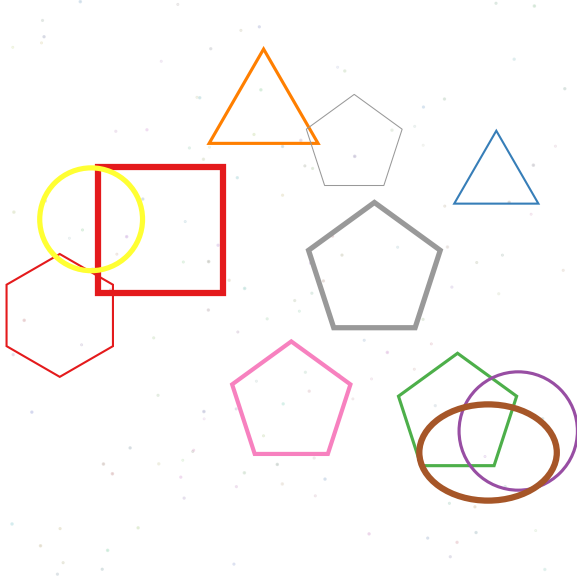[{"shape": "hexagon", "thickness": 1, "radius": 0.53, "center": [0.103, 0.453]}, {"shape": "square", "thickness": 3, "radius": 0.54, "center": [0.278, 0.601]}, {"shape": "triangle", "thickness": 1, "radius": 0.42, "center": [0.859, 0.689]}, {"shape": "pentagon", "thickness": 1.5, "radius": 0.54, "center": [0.792, 0.28]}, {"shape": "circle", "thickness": 1.5, "radius": 0.51, "center": [0.897, 0.253]}, {"shape": "triangle", "thickness": 1.5, "radius": 0.54, "center": [0.456, 0.805]}, {"shape": "circle", "thickness": 2.5, "radius": 0.45, "center": [0.158, 0.619]}, {"shape": "oval", "thickness": 3, "radius": 0.6, "center": [0.845, 0.216]}, {"shape": "pentagon", "thickness": 2, "radius": 0.54, "center": [0.504, 0.3]}, {"shape": "pentagon", "thickness": 2.5, "radius": 0.6, "center": [0.648, 0.529]}, {"shape": "pentagon", "thickness": 0.5, "radius": 0.44, "center": [0.613, 0.748]}]